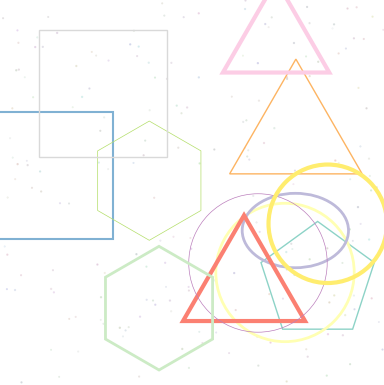[{"shape": "pentagon", "thickness": 1, "radius": 0.77, "center": [0.825, 0.27]}, {"shape": "circle", "thickness": 2, "radius": 0.9, "center": [0.74, 0.292]}, {"shape": "oval", "thickness": 2, "radius": 0.69, "center": [0.767, 0.401]}, {"shape": "triangle", "thickness": 3, "radius": 0.91, "center": [0.634, 0.258]}, {"shape": "square", "thickness": 1.5, "radius": 0.82, "center": [0.129, 0.544]}, {"shape": "triangle", "thickness": 1, "radius": 0.99, "center": [0.769, 0.648]}, {"shape": "hexagon", "thickness": 0.5, "radius": 0.77, "center": [0.388, 0.531]}, {"shape": "triangle", "thickness": 3, "radius": 0.8, "center": [0.717, 0.891]}, {"shape": "square", "thickness": 1, "radius": 0.83, "center": [0.267, 0.757]}, {"shape": "circle", "thickness": 0.5, "radius": 0.9, "center": [0.67, 0.317]}, {"shape": "hexagon", "thickness": 2, "radius": 0.8, "center": [0.413, 0.2]}, {"shape": "circle", "thickness": 3, "radius": 0.77, "center": [0.851, 0.419]}]